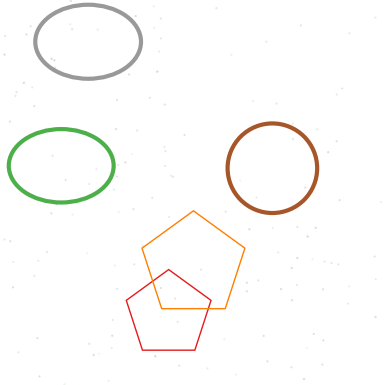[{"shape": "pentagon", "thickness": 1, "radius": 0.58, "center": [0.438, 0.184]}, {"shape": "oval", "thickness": 3, "radius": 0.68, "center": [0.159, 0.569]}, {"shape": "pentagon", "thickness": 1, "radius": 0.7, "center": [0.502, 0.312]}, {"shape": "circle", "thickness": 3, "radius": 0.58, "center": [0.707, 0.563]}, {"shape": "oval", "thickness": 3, "radius": 0.69, "center": [0.229, 0.892]}]